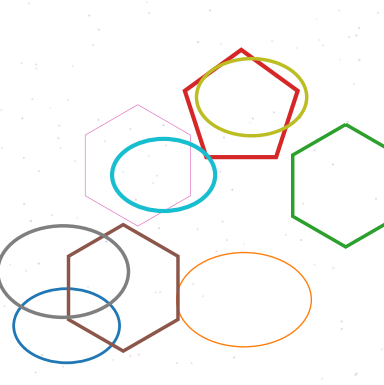[{"shape": "oval", "thickness": 2, "radius": 0.69, "center": [0.173, 0.154]}, {"shape": "oval", "thickness": 1, "radius": 0.87, "center": [0.634, 0.222]}, {"shape": "hexagon", "thickness": 2.5, "radius": 0.8, "center": [0.898, 0.518]}, {"shape": "pentagon", "thickness": 3, "radius": 0.77, "center": [0.627, 0.716]}, {"shape": "hexagon", "thickness": 2.5, "radius": 0.82, "center": [0.32, 0.252]}, {"shape": "hexagon", "thickness": 0.5, "radius": 0.79, "center": [0.358, 0.57]}, {"shape": "oval", "thickness": 2.5, "radius": 0.85, "center": [0.164, 0.295]}, {"shape": "oval", "thickness": 2.5, "radius": 0.72, "center": [0.653, 0.747]}, {"shape": "oval", "thickness": 3, "radius": 0.67, "center": [0.425, 0.546]}]